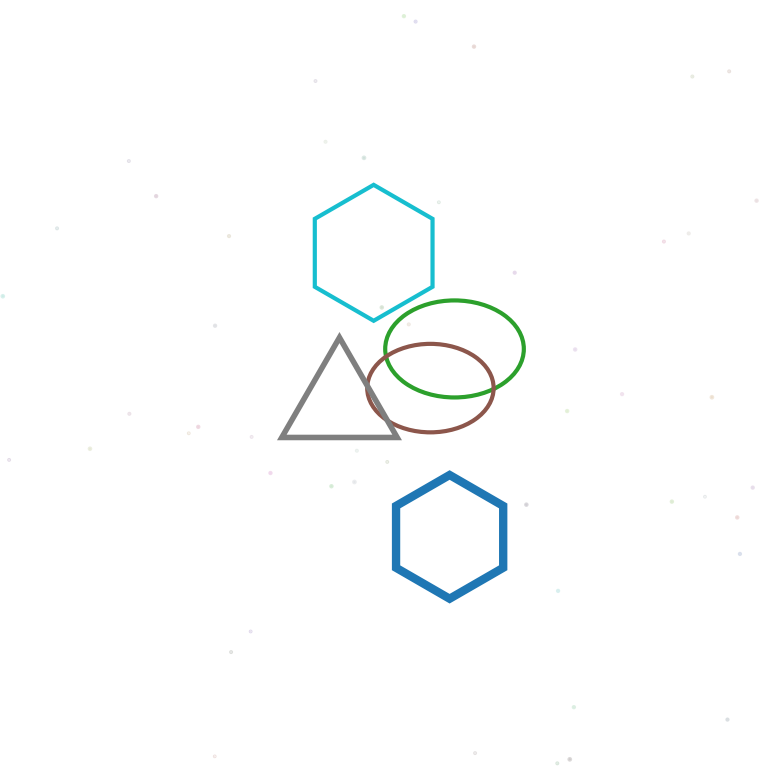[{"shape": "hexagon", "thickness": 3, "radius": 0.4, "center": [0.584, 0.303]}, {"shape": "oval", "thickness": 1.5, "radius": 0.45, "center": [0.59, 0.547]}, {"shape": "oval", "thickness": 1.5, "radius": 0.41, "center": [0.559, 0.496]}, {"shape": "triangle", "thickness": 2, "radius": 0.43, "center": [0.441, 0.475]}, {"shape": "hexagon", "thickness": 1.5, "radius": 0.44, "center": [0.485, 0.672]}]